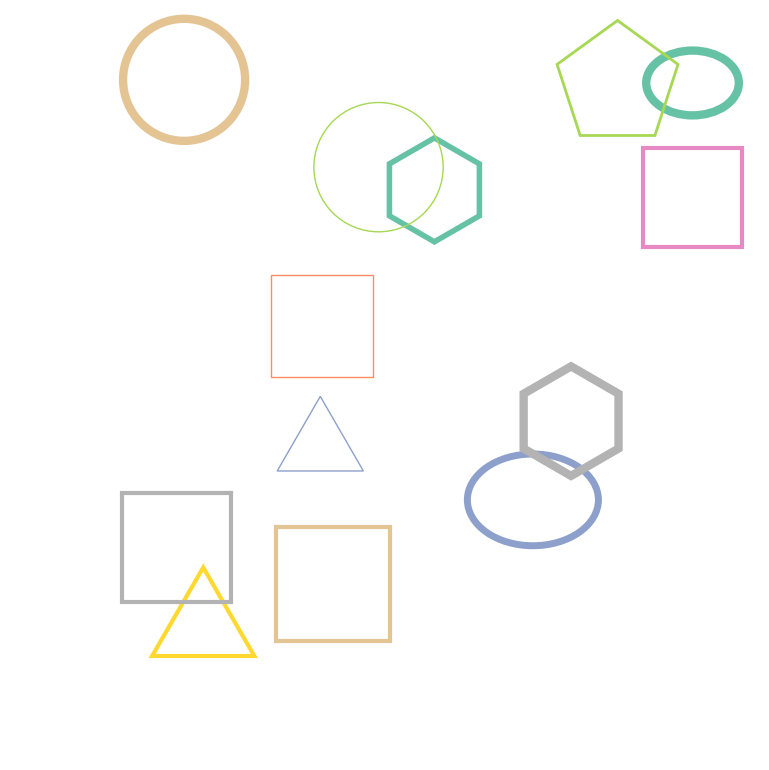[{"shape": "oval", "thickness": 3, "radius": 0.3, "center": [0.899, 0.892]}, {"shape": "hexagon", "thickness": 2, "radius": 0.34, "center": [0.564, 0.753]}, {"shape": "square", "thickness": 0.5, "radius": 0.33, "center": [0.418, 0.577]}, {"shape": "oval", "thickness": 2.5, "radius": 0.43, "center": [0.692, 0.351]}, {"shape": "triangle", "thickness": 0.5, "radius": 0.32, "center": [0.416, 0.421]}, {"shape": "square", "thickness": 1.5, "radius": 0.32, "center": [0.899, 0.744]}, {"shape": "circle", "thickness": 0.5, "radius": 0.42, "center": [0.492, 0.783]}, {"shape": "pentagon", "thickness": 1, "radius": 0.41, "center": [0.802, 0.891]}, {"shape": "triangle", "thickness": 1.5, "radius": 0.38, "center": [0.264, 0.186]}, {"shape": "square", "thickness": 1.5, "radius": 0.37, "center": [0.432, 0.242]}, {"shape": "circle", "thickness": 3, "radius": 0.4, "center": [0.239, 0.896]}, {"shape": "hexagon", "thickness": 3, "radius": 0.36, "center": [0.742, 0.453]}, {"shape": "square", "thickness": 1.5, "radius": 0.35, "center": [0.229, 0.289]}]